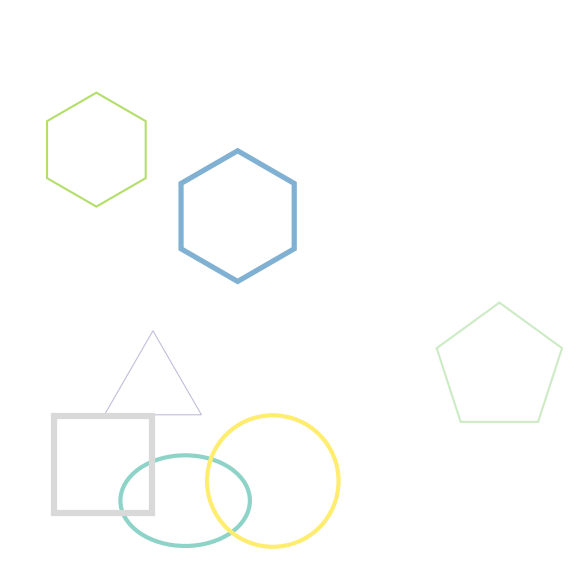[{"shape": "oval", "thickness": 2, "radius": 0.56, "center": [0.321, 0.132]}, {"shape": "triangle", "thickness": 0.5, "radius": 0.48, "center": [0.265, 0.329]}, {"shape": "hexagon", "thickness": 2.5, "radius": 0.57, "center": [0.411, 0.625]}, {"shape": "hexagon", "thickness": 1, "radius": 0.49, "center": [0.167, 0.74]}, {"shape": "square", "thickness": 3, "radius": 0.42, "center": [0.178, 0.195]}, {"shape": "pentagon", "thickness": 1, "radius": 0.57, "center": [0.865, 0.361]}, {"shape": "circle", "thickness": 2, "radius": 0.57, "center": [0.472, 0.166]}]